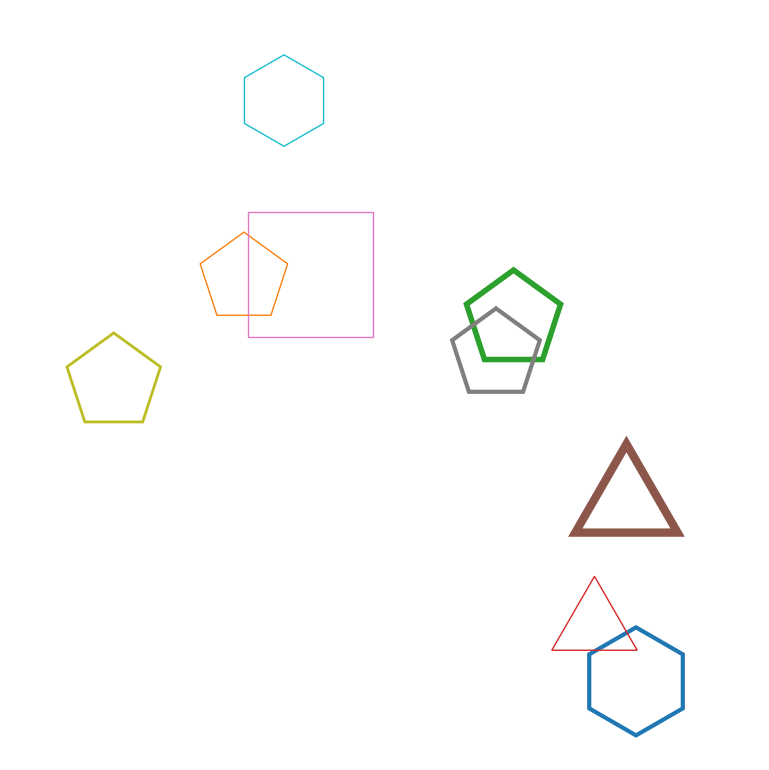[{"shape": "hexagon", "thickness": 1.5, "radius": 0.35, "center": [0.826, 0.115]}, {"shape": "pentagon", "thickness": 0.5, "radius": 0.3, "center": [0.317, 0.639]}, {"shape": "pentagon", "thickness": 2, "radius": 0.32, "center": [0.667, 0.585]}, {"shape": "triangle", "thickness": 0.5, "radius": 0.32, "center": [0.772, 0.188]}, {"shape": "triangle", "thickness": 3, "radius": 0.38, "center": [0.814, 0.347]}, {"shape": "square", "thickness": 0.5, "radius": 0.41, "center": [0.403, 0.643]}, {"shape": "pentagon", "thickness": 1.5, "radius": 0.3, "center": [0.644, 0.54]}, {"shape": "pentagon", "thickness": 1, "radius": 0.32, "center": [0.148, 0.504]}, {"shape": "hexagon", "thickness": 0.5, "radius": 0.3, "center": [0.369, 0.869]}]